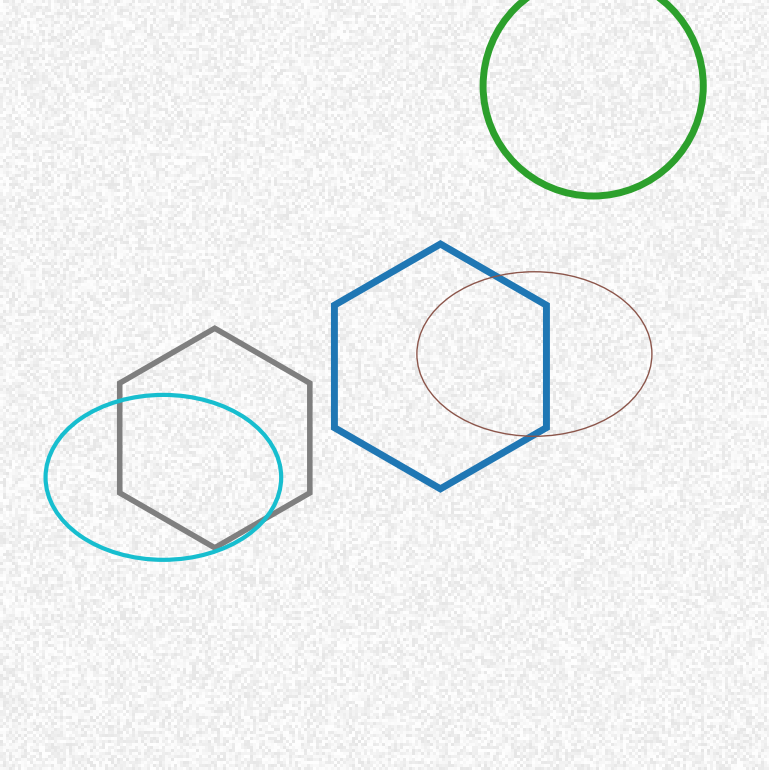[{"shape": "hexagon", "thickness": 2.5, "radius": 0.79, "center": [0.572, 0.524]}, {"shape": "circle", "thickness": 2.5, "radius": 0.71, "center": [0.77, 0.888]}, {"shape": "oval", "thickness": 0.5, "radius": 0.76, "center": [0.694, 0.54]}, {"shape": "hexagon", "thickness": 2, "radius": 0.71, "center": [0.279, 0.431]}, {"shape": "oval", "thickness": 1.5, "radius": 0.77, "center": [0.212, 0.38]}]